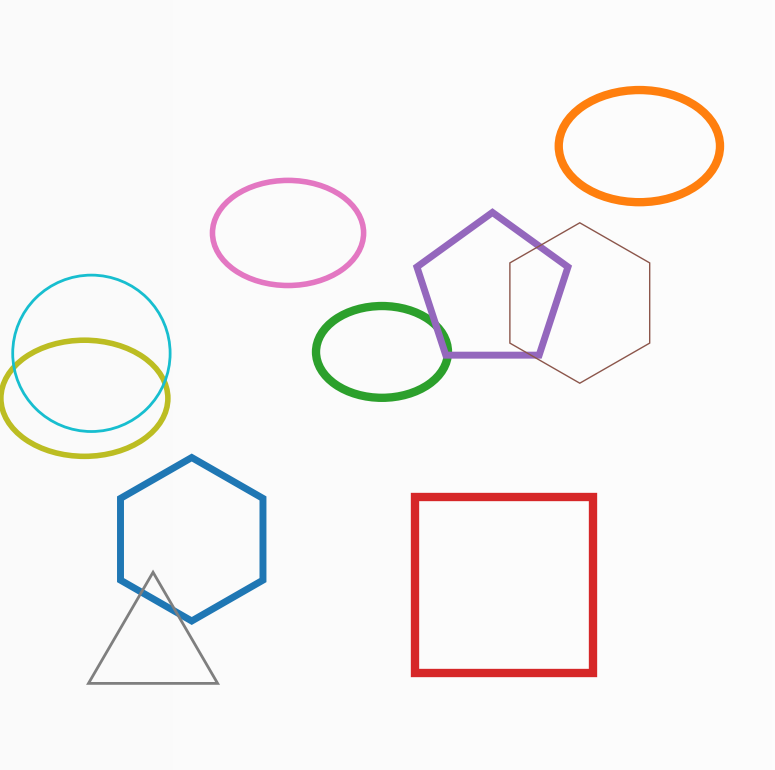[{"shape": "hexagon", "thickness": 2.5, "radius": 0.53, "center": [0.247, 0.3]}, {"shape": "oval", "thickness": 3, "radius": 0.52, "center": [0.825, 0.81]}, {"shape": "oval", "thickness": 3, "radius": 0.43, "center": [0.493, 0.543]}, {"shape": "square", "thickness": 3, "radius": 0.57, "center": [0.65, 0.241]}, {"shape": "pentagon", "thickness": 2.5, "radius": 0.51, "center": [0.635, 0.622]}, {"shape": "hexagon", "thickness": 0.5, "radius": 0.52, "center": [0.748, 0.606]}, {"shape": "oval", "thickness": 2, "radius": 0.49, "center": [0.372, 0.697]}, {"shape": "triangle", "thickness": 1, "radius": 0.48, "center": [0.197, 0.161]}, {"shape": "oval", "thickness": 2, "radius": 0.54, "center": [0.109, 0.483]}, {"shape": "circle", "thickness": 1, "radius": 0.51, "center": [0.118, 0.541]}]